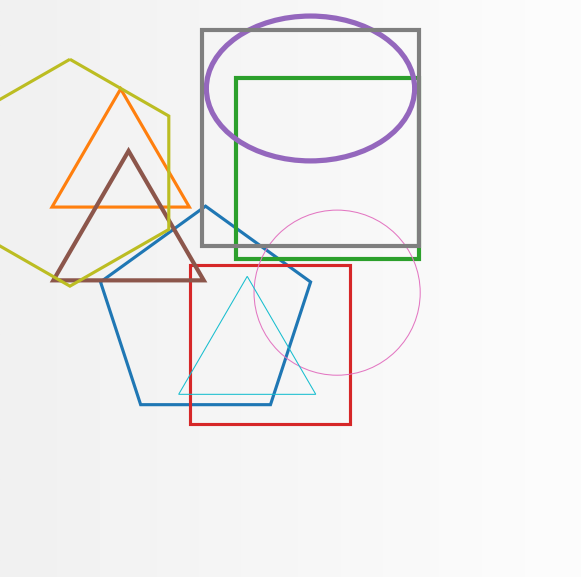[{"shape": "pentagon", "thickness": 1.5, "radius": 0.95, "center": [0.354, 0.452]}, {"shape": "triangle", "thickness": 1.5, "radius": 0.68, "center": [0.208, 0.709]}, {"shape": "square", "thickness": 2, "radius": 0.79, "center": [0.563, 0.707]}, {"shape": "square", "thickness": 1.5, "radius": 0.69, "center": [0.464, 0.402]}, {"shape": "oval", "thickness": 2.5, "radius": 0.9, "center": [0.534, 0.846]}, {"shape": "triangle", "thickness": 2, "radius": 0.75, "center": [0.221, 0.588]}, {"shape": "circle", "thickness": 0.5, "radius": 0.71, "center": [0.58, 0.492]}, {"shape": "square", "thickness": 2, "radius": 0.94, "center": [0.535, 0.761]}, {"shape": "hexagon", "thickness": 1.5, "radius": 0.98, "center": [0.12, 0.7]}, {"shape": "triangle", "thickness": 0.5, "radius": 0.68, "center": [0.425, 0.384]}]